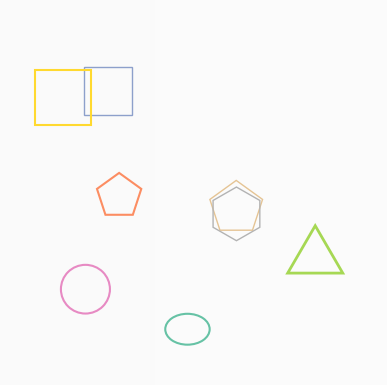[{"shape": "oval", "thickness": 1.5, "radius": 0.29, "center": [0.484, 0.145]}, {"shape": "pentagon", "thickness": 1.5, "radius": 0.3, "center": [0.307, 0.491]}, {"shape": "square", "thickness": 1, "radius": 0.31, "center": [0.279, 0.763]}, {"shape": "circle", "thickness": 1.5, "radius": 0.32, "center": [0.22, 0.249]}, {"shape": "triangle", "thickness": 2, "radius": 0.41, "center": [0.813, 0.332]}, {"shape": "square", "thickness": 1.5, "radius": 0.36, "center": [0.163, 0.746]}, {"shape": "pentagon", "thickness": 1, "radius": 0.36, "center": [0.61, 0.46]}, {"shape": "hexagon", "thickness": 1, "radius": 0.35, "center": [0.61, 0.444]}]